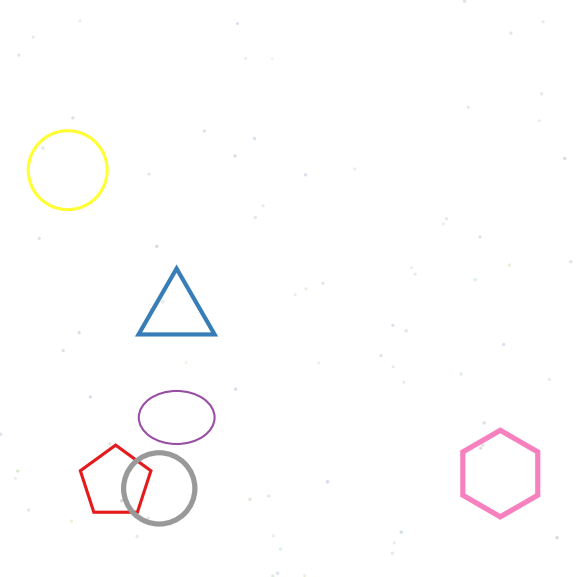[{"shape": "pentagon", "thickness": 1.5, "radius": 0.32, "center": [0.2, 0.164]}, {"shape": "triangle", "thickness": 2, "radius": 0.38, "center": [0.306, 0.458]}, {"shape": "oval", "thickness": 1, "radius": 0.33, "center": [0.306, 0.276]}, {"shape": "circle", "thickness": 1.5, "radius": 0.34, "center": [0.117, 0.704]}, {"shape": "hexagon", "thickness": 2.5, "radius": 0.37, "center": [0.866, 0.179]}, {"shape": "circle", "thickness": 2.5, "radius": 0.31, "center": [0.276, 0.153]}]